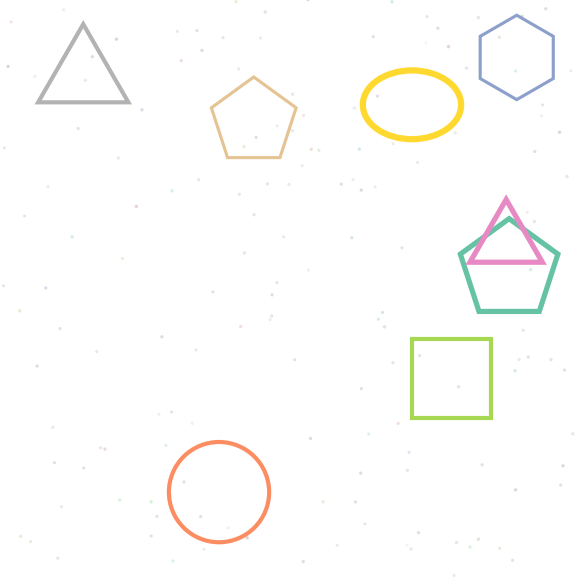[{"shape": "pentagon", "thickness": 2.5, "radius": 0.44, "center": [0.882, 0.532]}, {"shape": "circle", "thickness": 2, "radius": 0.43, "center": [0.379, 0.147]}, {"shape": "hexagon", "thickness": 1.5, "radius": 0.37, "center": [0.895, 0.9]}, {"shape": "triangle", "thickness": 2.5, "radius": 0.36, "center": [0.876, 0.581]}, {"shape": "square", "thickness": 2, "radius": 0.34, "center": [0.782, 0.344]}, {"shape": "oval", "thickness": 3, "radius": 0.43, "center": [0.713, 0.818]}, {"shape": "pentagon", "thickness": 1.5, "radius": 0.39, "center": [0.439, 0.789]}, {"shape": "triangle", "thickness": 2, "radius": 0.45, "center": [0.144, 0.867]}]